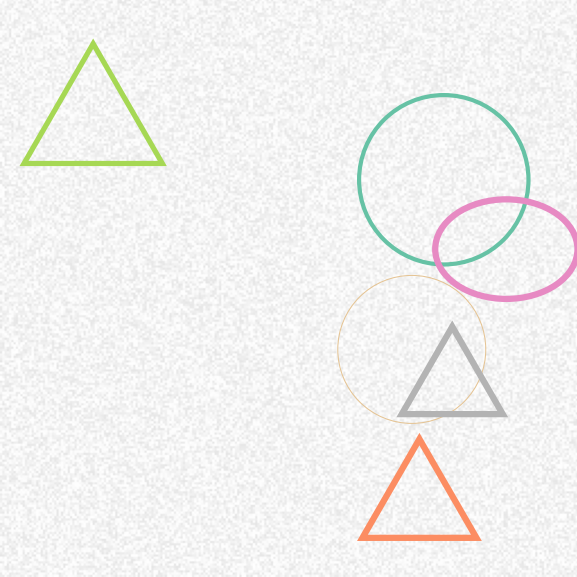[{"shape": "circle", "thickness": 2, "radius": 0.73, "center": [0.768, 0.688]}, {"shape": "triangle", "thickness": 3, "radius": 0.57, "center": [0.726, 0.125]}, {"shape": "oval", "thickness": 3, "radius": 0.62, "center": [0.877, 0.568]}, {"shape": "triangle", "thickness": 2.5, "radius": 0.69, "center": [0.161, 0.785]}, {"shape": "circle", "thickness": 0.5, "radius": 0.64, "center": [0.713, 0.394]}, {"shape": "triangle", "thickness": 3, "radius": 0.5, "center": [0.783, 0.333]}]